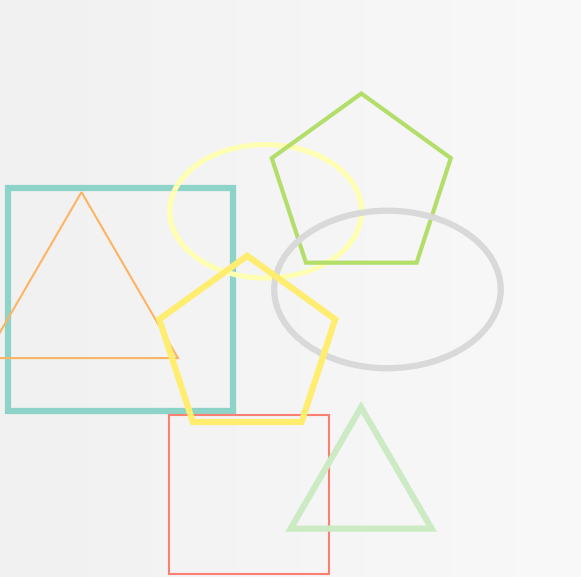[{"shape": "square", "thickness": 3, "radius": 0.97, "center": [0.208, 0.481]}, {"shape": "oval", "thickness": 2.5, "radius": 0.83, "center": [0.457, 0.633]}, {"shape": "square", "thickness": 1, "radius": 0.69, "center": [0.428, 0.143]}, {"shape": "triangle", "thickness": 1, "radius": 0.96, "center": [0.14, 0.475]}, {"shape": "pentagon", "thickness": 2, "radius": 0.81, "center": [0.622, 0.675]}, {"shape": "oval", "thickness": 3, "radius": 0.97, "center": [0.667, 0.498]}, {"shape": "triangle", "thickness": 3, "radius": 0.7, "center": [0.621, 0.154]}, {"shape": "pentagon", "thickness": 3, "radius": 0.8, "center": [0.425, 0.397]}]